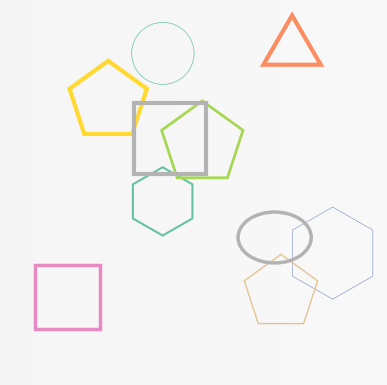[{"shape": "hexagon", "thickness": 1.5, "radius": 0.44, "center": [0.42, 0.477]}, {"shape": "circle", "thickness": 0.5, "radius": 0.4, "center": [0.42, 0.861]}, {"shape": "triangle", "thickness": 3, "radius": 0.43, "center": [0.754, 0.875]}, {"shape": "hexagon", "thickness": 0.5, "radius": 0.6, "center": [0.858, 0.343]}, {"shape": "square", "thickness": 2.5, "radius": 0.42, "center": [0.174, 0.229]}, {"shape": "pentagon", "thickness": 2, "radius": 0.55, "center": [0.522, 0.627]}, {"shape": "pentagon", "thickness": 3, "radius": 0.52, "center": [0.279, 0.737]}, {"shape": "pentagon", "thickness": 1, "radius": 0.5, "center": [0.725, 0.24]}, {"shape": "oval", "thickness": 2.5, "radius": 0.47, "center": [0.709, 0.383]}, {"shape": "square", "thickness": 3, "radius": 0.47, "center": [0.439, 0.64]}]